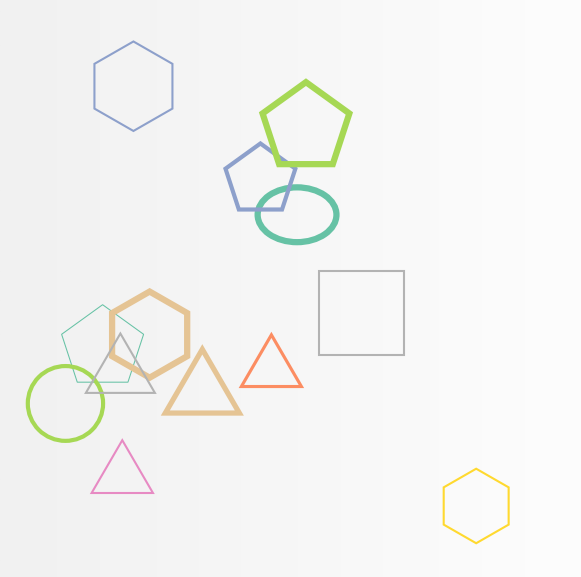[{"shape": "pentagon", "thickness": 0.5, "radius": 0.37, "center": [0.177, 0.397]}, {"shape": "oval", "thickness": 3, "radius": 0.34, "center": [0.511, 0.627]}, {"shape": "triangle", "thickness": 1.5, "radius": 0.3, "center": [0.467, 0.36]}, {"shape": "hexagon", "thickness": 1, "radius": 0.39, "center": [0.23, 0.85]}, {"shape": "pentagon", "thickness": 2, "radius": 0.32, "center": [0.448, 0.687]}, {"shape": "triangle", "thickness": 1, "radius": 0.3, "center": [0.21, 0.176]}, {"shape": "pentagon", "thickness": 3, "radius": 0.39, "center": [0.526, 0.778]}, {"shape": "circle", "thickness": 2, "radius": 0.32, "center": [0.113, 0.301]}, {"shape": "hexagon", "thickness": 1, "radius": 0.32, "center": [0.819, 0.123]}, {"shape": "hexagon", "thickness": 3, "radius": 0.37, "center": [0.257, 0.42]}, {"shape": "triangle", "thickness": 2.5, "radius": 0.37, "center": [0.348, 0.321]}, {"shape": "triangle", "thickness": 1, "radius": 0.34, "center": [0.207, 0.353]}, {"shape": "square", "thickness": 1, "radius": 0.36, "center": [0.622, 0.456]}]